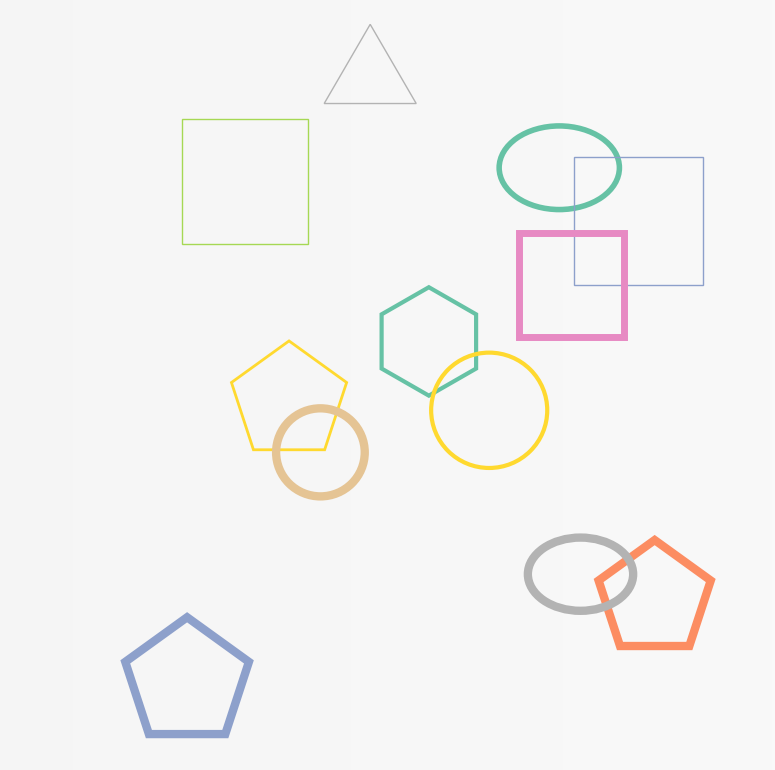[{"shape": "oval", "thickness": 2, "radius": 0.39, "center": [0.722, 0.782]}, {"shape": "hexagon", "thickness": 1.5, "radius": 0.35, "center": [0.553, 0.557]}, {"shape": "pentagon", "thickness": 3, "radius": 0.38, "center": [0.845, 0.223]}, {"shape": "square", "thickness": 0.5, "radius": 0.42, "center": [0.824, 0.713]}, {"shape": "pentagon", "thickness": 3, "radius": 0.42, "center": [0.241, 0.115]}, {"shape": "square", "thickness": 2.5, "radius": 0.34, "center": [0.737, 0.63]}, {"shape": "square", "thickness": 0.5, "radius": 0.4, "center": [0.316, 0.765]}, {"shape": "circle", "thickness": 1.5, "radius": 0.37, "center": [0.631, 0.467]}, {"shape": "pentagon", "thickness": 1, "radius": 0.39, "center": [0.373, 0.479]}, {"shape": "circle", "thickness": 3, "radius": 0.29, "center": [0.413, 0.413]}, {"shape": "triangle", "thickness": 0.5, "radius": 0.34, "center": [0.478, 0.9]}, {"shape": "oval", "thickness": 3, "radius": 0.34, "center": [0.749, 0.254]}]